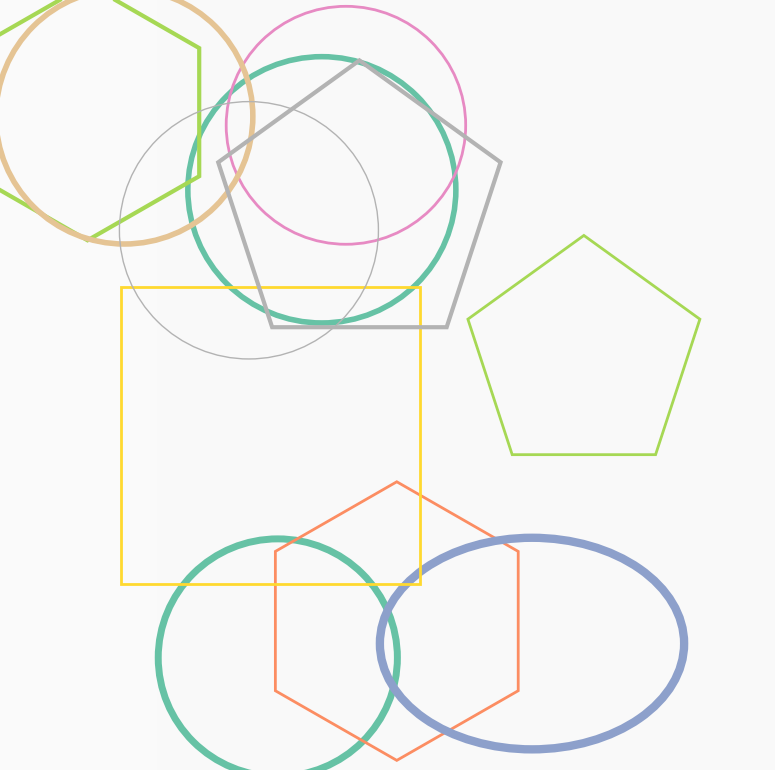[{"shape": "circle", "thickness": 2, "radius": 0.86, "center": [0.415, 0.753]}, {"shape": "circle", "thickness": 2.5, "radius": 0.77, "center": [0.358, 0.146]}, {"shape": "hexagon", "thickness": 1, "radius": 0.9, "center": [0.512, 0.193]}, {"shape": "oval", "thickness": 3, "radius": 0.98, "center": [0.686, 0.164]}, {"shape": "circle", "thickness": 1, "radius": 0.77, "center": [0.446, 0.837]}, {"shape": "hexagon", "thickness": 1.5, "radius": 0.83, "center": [0.113, 0.854]}, {"shape": "pentagon", "thickness": 1, "radius": 0.79, "center": [0.753, 0.537]}, {"shape": "square", "thickness": 1, "radius": 0.97, "center": [0.349, 0.434]}, {"shape": "circle", "thickness": 2, "radius": 0.83, "center": [0.16, 0.849]}, {"shape": "circle", "thickness": 0.5, "radius": 0.84, "center": [0.321, 0.701]}, {"shape": "pentagon", "thickness": 1.5, "radius": 0.96, "center": [0.464, 0.73]}]